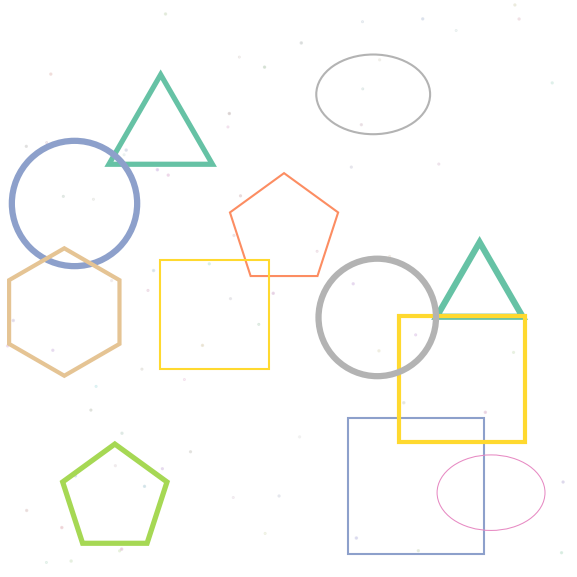[{"shape": "triangle", "thickness": 2.5, "radius": 0.52, "center": [0.278, 0.766]}, {"shape": "triangle", "thickness": 3, "radius": 0.43, "center": [0.83, 0.494]}, {"shape": "pentagon", "thickness": 1, "radius": 0.49, "center": [0.492, 0.601]}, {"shape": "square", "thickness": 1, "radius": 0.59, "center": [0.72, 0.157]}, {"shape": "circle", "thickness": 3, "radius": 0.54, "center": [0.129, 0.647]}, {"shape": "oval", "thickness": 0.5, "radius": 0.47, "center": [0.85, 0.146]}, {"shape": "pentagon", "thickness": 2.5, "radius": 0.47, "center": [0.199, 0.135]}, {"shape": "square", "thickness": 2, "radius": 0.55, "center": [0.799, 0.342]}, {"shape": "square", "thickness": 1, "radius": 0.47, "center": [0.371, 0.455]}, {"shape": "hexagon", "thickness": 2, "radius": 0.55, "center": [0.111, 0.459]}, {"shape": "oval", "thickness": 1, "radius": 0.49, "center": [0.646, 0.836]}, {"shape": "circle", "thickness": 3, "radius": 0.51, "center": [0.653, 0.449]}]